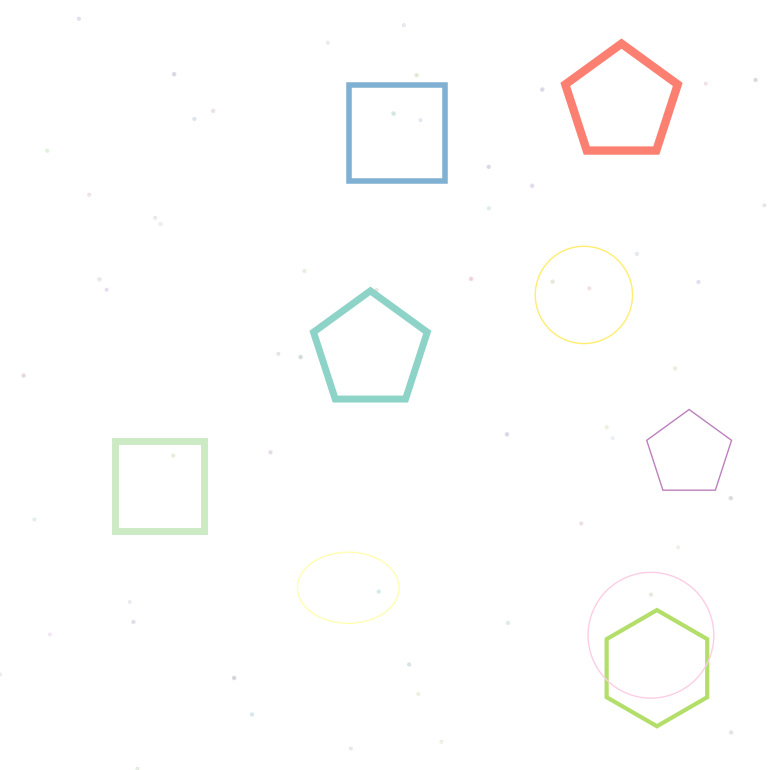[{"shape": "pentagon", "thickness": 2.5, "radius": 0.39, "center": [0.481, 0.545]}, {"shape": "oval", "thickness": 0.5, "radius": 0.33, "center": [0.452, 0.237]}, {"shape": "pentagon", "thickness": 3, "radius": 0.38, "center": [0.807, 0.867]}, {"shape": "square", "thickness": 2, "radius": 0.31, "center": [0.516, 0.827]}, {"shape": "hexagon", "thickness": 1.5, "radius": 0.38, "center": [0.853, 0.132]}, {"shape": "circle", "thickness": 0.5, "radius": 0.41, "center": [0.845, 0.175]}, {"shape": "pentagon", "thickness": 0.5, "radius": 0.29, "center": [0.895, 0.41]}, {"shape": "square", "thickness": 2.5, "radius": 0.29, "center": [0.207, 0.369]}, {"shape": "circle", "thickness": 0.5, "radius": 0.32, "center": [0.758, 0.617]}]